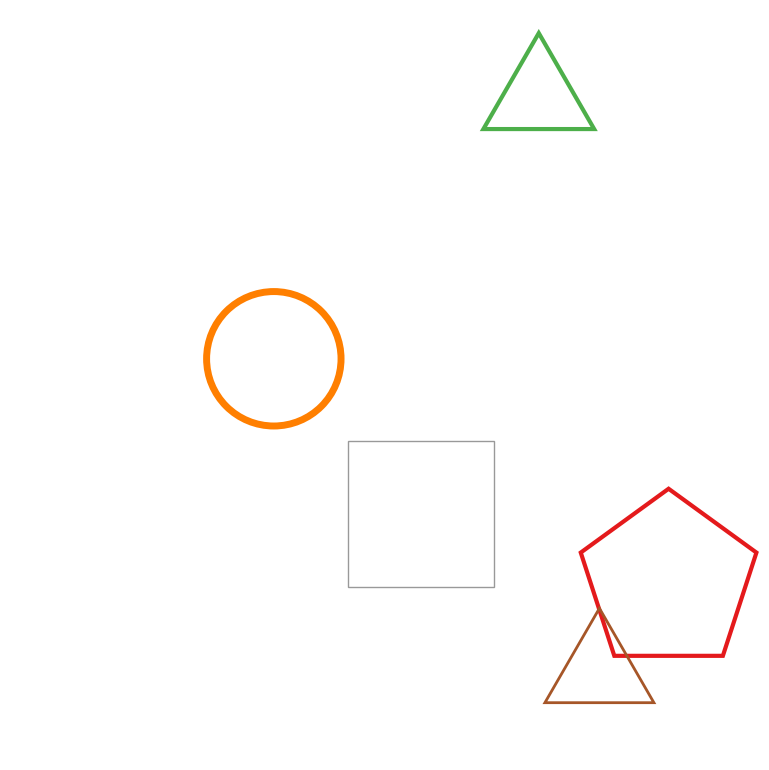[{"shape": "pentagon", "thickness": 1.5, "radius": 0.6, "center": [0.868, 0.245]}, {"shape": "triangle", "thickness": 1.5, "radius": 0.42, "center": [0.7, 0.874]}, {"shape": "circle", "thickness": 2.5, "radius": 0.44, "center": [0.356, 0.534]}, {"shape": "triangle", "thickness": 1, "radius": 0.41, "center": [0.778, 0.128]}, {"shape": "square", "thickness": 0.5, "radius": 0.47, "center": [0.546, 0.332]}]